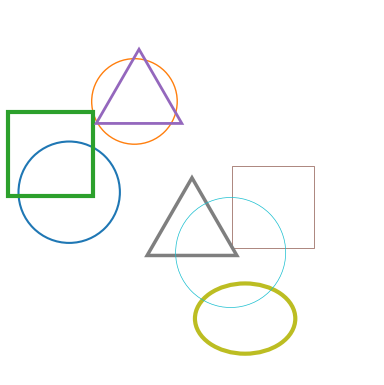[{"shape": "circle", "thickness": 1.5, "radius": 0.66, "center": [0.18, 0.501]}, {"shape": "circle", "thickness": 1, "radius": 0.56, "center": [0.349, 0.737]}, {"shape": "square", "thickness": 3, "radius": 0.55, "center": [0.132, 0.6]}, {"shape": "triangle", "thickness": 2, "radius": 0.64, "center": [0.361, 0.744]}, {"shape": "square", "thickness": 0.5, "radius": 0.53, "center": [0.709, 0.463]}, {"shape": "triangle", "thickness": 2.5, "radius": 0.67, "center": [0.499, 0.404]}, {"shape": "oval", "thickness": 3, "radius": 0.65, "center": [0.637, 0.173]}, {"shape": "circle", "thickness": 0.5, "radius": 0.71, "center": [0.599, 0.344]}]